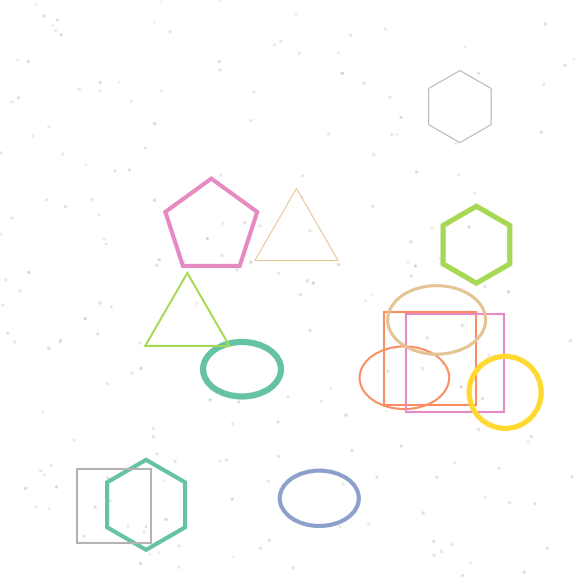[{"shape": "hexagon", "thickness": 2, "radius": 0.39, "center": [0.253, 0.125]}, {"shape": "oval", "thickness": 3, "radius": 0.34, "center": [0.419, 0.36]}, {"shape": "oval", "thickness": 1, "radius": 0.39, "center": [0.7, 0.345]}, {"shape": "square", "thickness": 1, "radius": 0.4, "center": [0.744, 0.378]}, {"shape": "oval", "thickness": 2, "radius": 0.34, "center": [0.553, 0.136]}, {"shape": "square", "thickness": 1, "radius": 0.42, "center": [0.788, 0.371]}, {"shape": "pentagon", "thickness": 2, "radius": 0.42, "center": [0.366, 0.606]}, {"shape": "hexagon", "thickness": 2.5, "radius": 0.33, "center": [0.825, 0.575]}, {"shape": "triangle", "thickness": 1, "radius": 0.42, "center": [0.324, 0.442]}, {"shape": "circle", "thickness": 2.5, "radius": 0.31, "center": [0.875, 0.32]}, {"shape": "oval", "thickness": 1.5, "radius": 0.42, "center": [0.756, 0.445]}, {"shape": "triangle", "thickness": 0.5, "radius": 0.42, "center": [0.513, 0.59]}, {"shape": "square", "thickness": 1, "radius": 0.32, "center": [0.198, 0.122]}, {"shape": "hexagon", "thickness": 0.5, "radius": 0.31, "center": [0.796, 0.815]}]